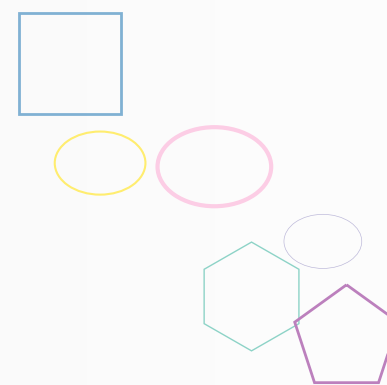[{"shape": "hexagon", "thickness": 1, "radius": 0.71, "center": [0.649, 0.23]}, {"shape": "oval", "thickness": 0.5, "radius": 0.5, "center": [0.833, 0.373]}, {"shape": "square", "thickness": 2, "radius": 0.66, "center": [0.182, 0.836]}, {"shape": "oval", "thickness": 3, "radius": 0.73, "center": [0.553, 0.567]}, {"shape": "pentagon", "thickness": 2, "radius": 0.7, "center": [0.894, 0.12]}, {"shape": "oval", "thickness": 1.5, "radius": 0.59, "center": [0.258, 0.576]}]